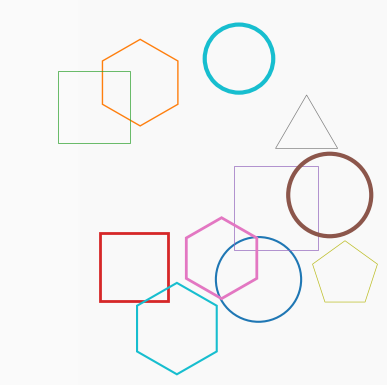[{"shape": "circle", "thickness": 1.5, "radius": 0.55, "center": [0.667, 0.274]}, {"shape": "hexagon", "thickness": 1, "radius": 0.56, "center": [0.362, 0.785]}, {"shape": "square", "thickness": 0.5, "radius": 0.47, "center": [0.243, 0.721]}, {"shape": "square", "thickness": 2, "radius": 0.44, "center": [0.345, 0.307]}, {"shape": "square", "thickness": 0.5, "radius": 0.54, "center": [0.713, 0.461]}, {"shape": "circle", "thickness": 3, "radius": 0.54, "center": [0.851, 0.494]}, {"shape": "hexagon", "thickness": 2, "radius": 0.53, "center": [0.572, 0.329]}, {"shape": "triangle", "thickness": 0.5, "radius": 0.46, "center": [0.791, 0.661]}, {"shape": "pentagon", "thickness": 0.5, "radius": 0.44, "center": [0.89, 0.287]}, {"shape": "hexagon", "thickness": 1.5, "radius": 0.59, "center": [0.456, 0.147]}, {"shape": "circle", "thickness": 3, "radius": 0.44, "center": [0.617, 0.848]}]